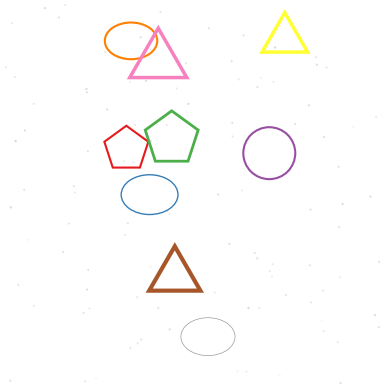[{"shape": "pentagon", "thickness": 1.5, "radius": 0.3, "center": [0.328, 0.613]}, {"shape": "oval", "thickness": 1, "radius": 0.37, "center": [0.389, 0.494]}, {"shape": "pentagon", "thickness": 2, "radius": 0.36, "center": [0.446, 0.64]}, {"shape": "circle", "thickness": 1.5, "radius": 0.34, "center": [0.699, 0.602]}, {"shape": "oval", "thickness": 1.5, "radius": 0.34, "center": [0.34, 0.894]}, {"shape": "triangle", "thickness": 2.5, "radius": 0.34, "center": [0.74, 0.899]}, {"shape": "triangle", "thickness": 3, "radius": 0.38, "center": [0.454, 0.283]}, {"shape": "triangle", "thickness": 2.5, "radius": 0.43, "center": [0.411, 0.841]}, {"shape": "oval", "thickness": 0.5, "radius": 0.35, "center": [0.54, 0.126]}]